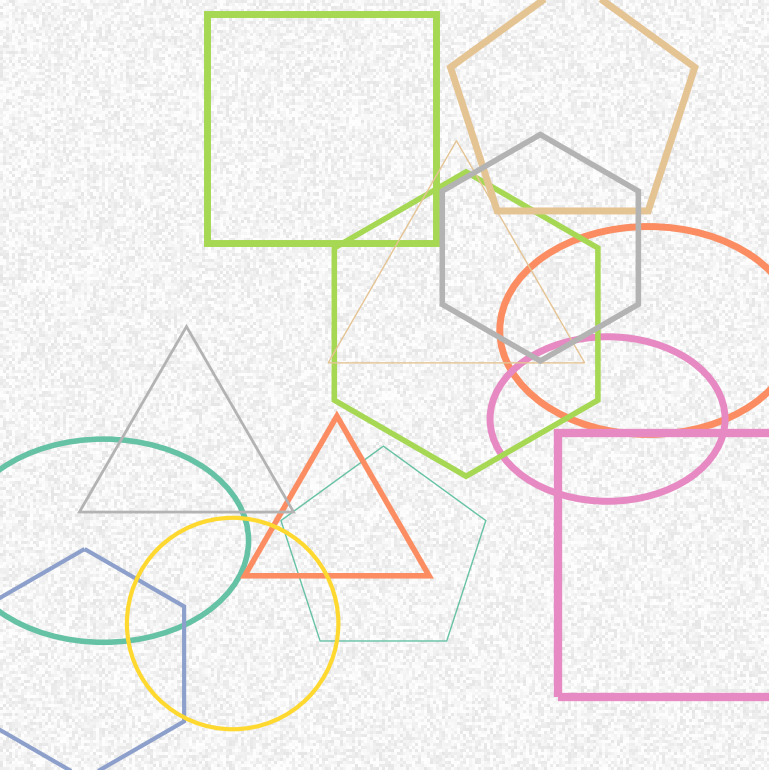[{"shape": "oval", "thickness": 2, "radius": 0.94, "center": [0.134, 0.298]}, {"shape": "pentagon", "thickness": 0.5, "radius": 0.7, "center": [0.498, 0.281]}, {"shape": "oval", "thickness": 2.5, "radius": 0.96, "center": [0.842, 0.571]}, {"shape": "triangle", "thickness": 2, "radius": 0.69, "center": [0.438, 0.321]}, {"shape": "hexagon", "thickness": 1.5, "radius": 0.75, "center": [0.11, 0.138]}, {"shape": "square", "thickness": 3, "radius": 0.86, "center": [0.896, 0.266]}, {"shape": "oval", "thickness": 2.5, "radius": 0.76, "center": [0.789, 0.456]}, {"shape": "square", "thickness": 2.5, "radius": 0.74, "center": [0.417, 0.833]}, {"shape": "hexagon", "thickness": 2, "radius": 0.99, "center": [0.605, 0.579]}, {"shape": "circle", "thickness": 1.5, "radius": 0.69, "center": [0.302, 0.19]}, {"shape": "triangle", "thickness": 0.5, "radius": 0.96, "center": [0.593, 0.625]}, {"shape": "pentagon", "thickness": 2.5, "radius": 0.83, "center": [0.744, 0.861]}, {"shape": "triangle", "thickness": 1, "radius": 0.8, "center": [0.242, 0.415]}, {"shape": "hexagon", "thickness": 2, "radius": 0.74, "center": [0.702, 0.678]}]